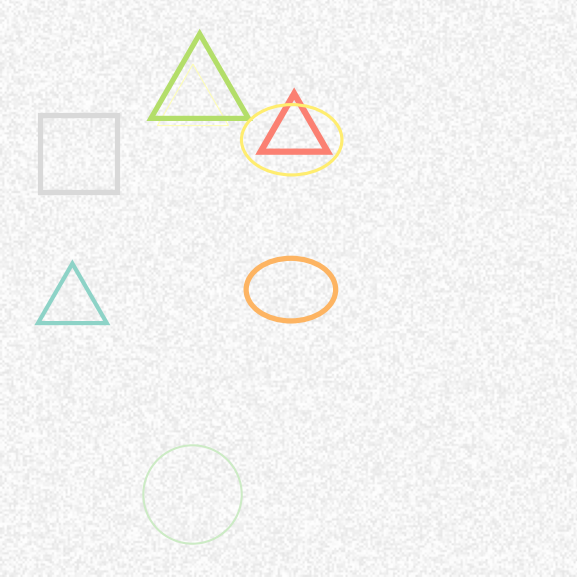[{"shape": "triangle", "thickness": 2, "radius": 0.34, "center": [0.125, 0.474]}, {"shape": "triangle", "thickness": 0.5, "radius": 0.36, "center": [0.334, 0.817]}, {"shape": "triangle", "thickness": 3, "radius": 0.34, "center": [0.509, 0.77]}, {"shape": "oval", "thickness": 2.5, "radius": 0.39, "center": [0.504, 0.498]}, {"shape": "triangle", "thickness": 2.5, "radius": 0.49, "center": [0.346, 0.843]}, {"shape": "square", "thickness": 2.5, "radius": 0.33, "center": [0.136, 0.733]}, {"shape": "circle", "thickness": 1, "radius": 0.43, "center": [0.333, 0.143]}, {"shape": "oval", "thickness": 1.5, "radius": 0.43, "center": [0.505, 0.757]}]